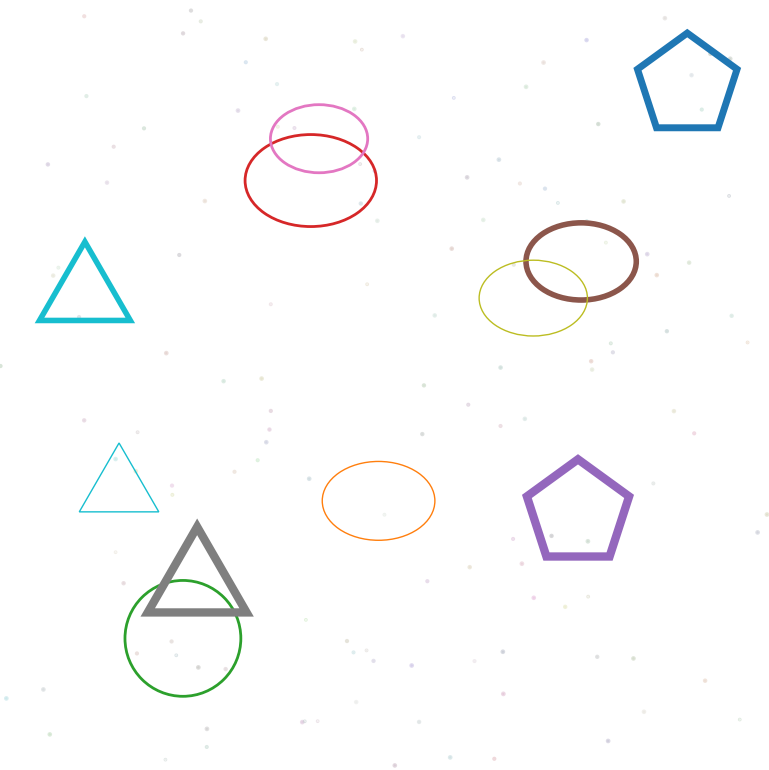[{"shape": "pentagon", "thickness": 2.5, "radius": 0.34, "center": [0.893, 0.889]}, {"shape": "oval", "thickness": 0.5, "radius": 0.37, "center": [0.492, 0.35]}, {"shape": "circle", "thickness": 1, "radius": 0.38, "center": [0.238, 0.171]}, {"shape": "oval", "thickness": 1, "radius": 0.43, "center": [0.404, 0.766]}, {"shape": "pentagon", "thickness": 3, "radius": 0.35, "center": [0.751, 0.334]}, {"shape": "oval", "thickness": 2, "radius": 0.36, "center": [0.755, 0.66]}, {"shape": "oval", "thickness": 1, "radius": 0.32, "center": [0.414, 0.82]}, {"shape": "triangle", "thickness": 3, "radius": 0.37, "center": [0.256, 0.242]}, {"shape": "oval", "thickness": 0.5, "radius": 0.35, "center": [0.693, 0.613]}, {"shape": "triangle", "thickness": 2, "radius": 0.34, "center": [0.11, 0.618]}, {"shape": "triangle", "thickness": 0.5, "radius": 0.3, "center": [0.155, 0.365]}]